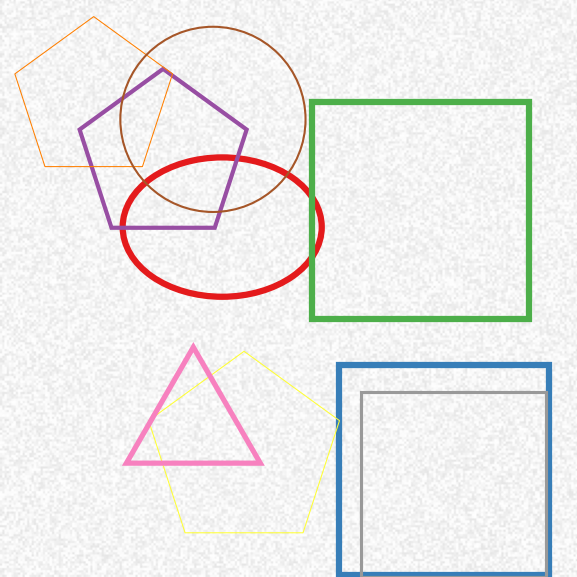[{"shape": "oval", "thickness": 3, "radius": 0.86, "center": [0.385, 0.606]}, {"shape": "square", "thickness": 3, "radius": 0.91, "center": [0.769, 0.185]}, {"shape": "square", "thickness": 3, "radius": 0.94, "center": [0.728, 0.634]}, {"shape": "pentagon", "thickness": 2, "radius": 0.76, "center": [0.282, 0.728]}, {"shape": "pentagon", "thickness": 0.5, "radius": 0.72, "center": [0.162, 0.827]}, {"shape": "pentagon", "thickness": 0.5, "radius": 0.87, "center": [0.423, 0.217]}, {"shape": "circle", "thickness": 1, "radius": 0.8, "center": [0.369, 0.792]}, {"shape": "triangle", "thickness": 2.5, "radius": 0.67, "center": [0.335, 0.264]}, {"shape": "square", "thickness": 1.5, "radius": 0.8, "center": [0.786, 0.16]}]